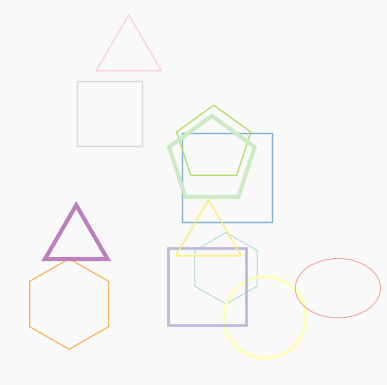[{"shape": "hexagon", "thickness": 0.5, "radius": 0.46, "center": [0.583, 0.303]}, {"shape": "circle", "thickness": 2, "radius": 0.53, "center": [0.684, 0.175]}, {"shape": "square", "thickness": 2, "radius": 0.5, "center": [0.533, 0.256]}, {"shape": "oval", "thickness": 0.5, "radius": 0.55, "center": [0.872, 0.251]}, {"shape": "square", "thickness": 1, "radius": 0.58, "center": [0.585, 0.539]}, {"shape": "hexagon", "thickness": 1, "radius": 0.59, "center": [0.178, 0.21]}, {"shape": "pentagon", "thickness": 1, "radius": 0.5, "center": [0.552, 0.626]}, {"shape": "triangle", "thickness": 1, "radius": 0.48, "center": [0.332, 0.865]}, {"shape": "square", "thickness": 1, "radius": 0.42, "center": [0.283, 0.705]}, {"shape": "triangle", "thickness": 3, "radius": 0.47, "center": [0.197, 0.374]}, {"shape": "pentagon", "thickness": 3, "radius": 0.58, "center": [0.547, 0.583]}, {"shape": "triangle", "thickness": 1, "radius": 0.49, "center": [0.538, 0.384]}]